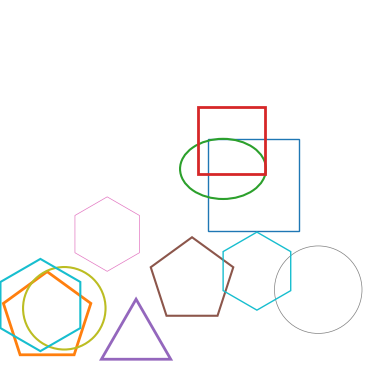[{"shape": "square", "thickness": 1, "radius": 0.6, "center": [0.658, 0.52]}, {"shape": "pentagon", "thickness": 2, "radius": 0.6, "center": [0.122, 0.175]}, {"shape": "oval", "thickness": 1.5, "radius": 0.56, "center": [0.579, 0.561]}, {"shape": "square", "thickness": 2, "radius": 0.44, "center": [0.602, 0.636]}, {"shape": "triangle", "thickness": 2, "radius": 0.52, "center": [0.353, 0.119]}, {"shape": "pentagon", "thickness": 1.5, "radius": 0.56, "center": [0.499, 0.271]}, {"shape": "hexagon", "thickness": 0.5, "radius": 0.48, "center": [0.278, 0.392]}, {"shape": "circle", "thickness": 0.5, "radius": 0.57, "center": [0.827, 0.248]}, {"shape": "circle", "thickness": 1.5, "radius": 0.54, "center": [0.167, 0.199]}, {"shape": "hexagon", "thickness": 1, "radius": 0.51, "center": [0.667, 0.296]}, {"shape": "hexagon", "thickness": 1.5, "radius": 0.6, "center": [0.105, 0.208]}]